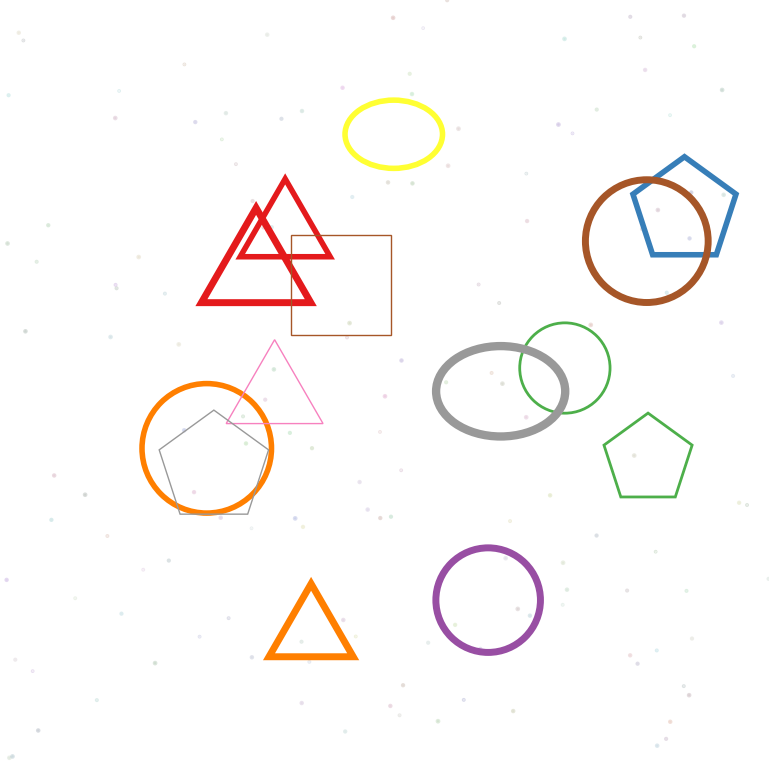[{"shape": "triangle", "thickness": 2, "radius": 0.34, "center": [0.37, 0.7]}, {"shape": "triangle", "thickness": 2.5, "radius": 0.41, "center": [0.333, 0.648]}, {"shape": "pentagon", "thickness": 2, "radius": 0.35, "center": [0.889, 0.726]}, {"shape": "circle", "thickness": 1, "radius": 0.29, "center": [0.734, 0.522]}, {"shape": "pentagon", "thickness": 1, "radius": 0.3, "center": [0.842, 0.403]}, {"shape": "circle", "thickness": 2.5, "radius": 0.34, "center": [0.634, 0.221]}, {"shape": "triangle", "thickness": 2.5, "radius": 0.32, "center": [0.404, 0.179]}, {"shape": "circle", "thickness": 2, "radius": 0.42, "center": [0.269, 0.418]}, {"shape": "oval", "thickness": 2, "radius": 0.32, "center": [0.511, 0.826]}, {"shape": "circle", "thickness": 2.5, "radius": 0.4, "center": [0.84, 0.687]}, {"shape": "square", "thickness": 0.5, "radius": 0.33, "center": [0.443, 0.63]}, {"shape": "triangle", "thickness": 0.5, "radius": 0.36, "center": [0.357, 0.486]}, {"shape": "pentagon", "thickness": 0.5, "radius": 0.37, "center": [0.278, 0.393]}, {"shape": "oval", "thickness": 3, "radius": 0.42, "center": [0.65, 0.492]}]